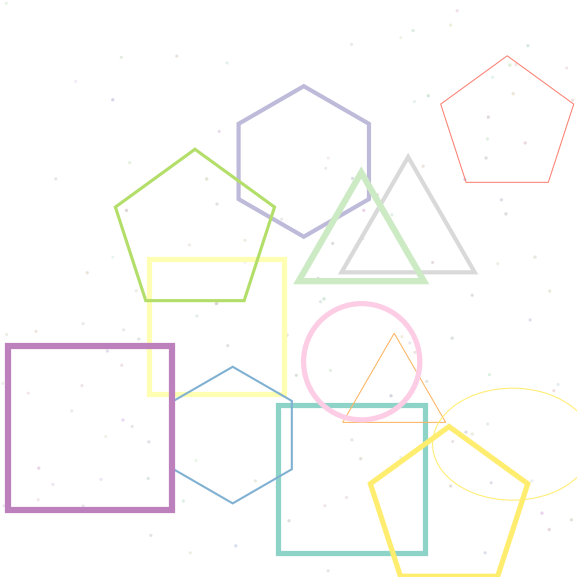[{"shape": "square", "thickness": 2.5, "radius": 0.64, "center": [0.609, 0.169]}, {"shape": "square", "thickness": 2.5, "radius": 0.58, "center": [0.374, 0.434]}, {"shape": "hexagon", "thickness": 2, "radius": 0.65, "center": [0.526, 0.72]}, {"shape": "pentagon", "thickness": 0.5, "radius": 0.61, "center": [0.878, 0.781]}, {"shape": "hexagon", "thickness": 1, "radius": 0.59, "center": [0.403, 0.246]}, {"shape": "triangle", "thickness": 0.5, "radius": 0.51, "center": [0.683, 0.319]}, {"shape": "pentagon", "thickness": 1.5, "radius": 0.72, "center": [0.338, 0.596]}, {"shape": "circle", "thickness": 2.5, "radius": 0.5, "center": [0.626, 0.373]}, {"shape": "triangle", "thickness": 2, "radius": 0.67, "center": [0.707, 0.594]}, {"shape": "square", "thickness": 3, "radius": 0.71, "center": [0.156, 0.258]}, {"shape": "triangle", "thickness": 3, "radius": 0.63, "center": [0.626, 0.575]}, {"shape": "pentagon", "thickness": 2.5, "radius": 0.72, "center": [0.778, 0.117]}, {"shape": "oval", "thickness": 0.5, "radius": 0.69, "center": [0.888, 0.23]}]